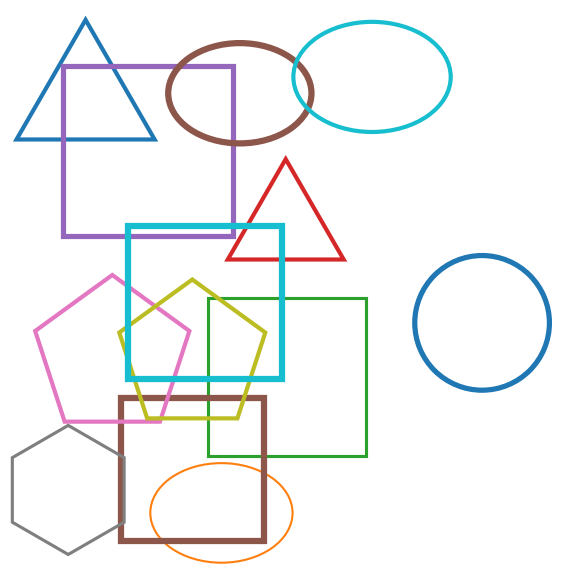[{"shape": "triangle", "thickness": 2, "radius": 0.69, "center": [0.148, 0.827]}, {"shape": "circle", "thickness": 2.5, "radius": 0.58, "center": [0.835, 0.44]}, {"shape": "oval", "thickness": 1, "radius": 0.62, "center": [0.383, 0.111]}, {"shape": "square", "thickness": 1.5, "radius": 0.69, "center": [0.497, 0.347]}, {"shape": "triangle", "thickness": 2, "radius": 0.58, "center": [0.495, 0.608]}, {"shape": "square", "thickness": 2.5, "radius": 0.74, "center": [0.256, 0.737]}, {"shape": "square", "thickness": 3, "radius": 0.62, "center": [0.333, 0.186]}, {"shape": "oval", "thickness": 3, "radius": 0.62, "center": [0.415, 0.838]}, {"shape": "pentagon", "thickness": 2, "radius": 0.7, "center": [0.194, 0.383]}, {"shape": "hexagon", "thickness": 1.5, "radius": 0.56, "center": [0.118, 0.151]}, {"shape": "pentagon", "thickness": 2, "radius": 0.66, "center": [0.333, 0.382]}, {"shape": "oval", "thickness": 2, "radius": 0.68, "center": [0.644, 0.866]}, {"shape": "square", "thickness": 3, "radius": 0.66, "center": [0.355, 0.475]}]